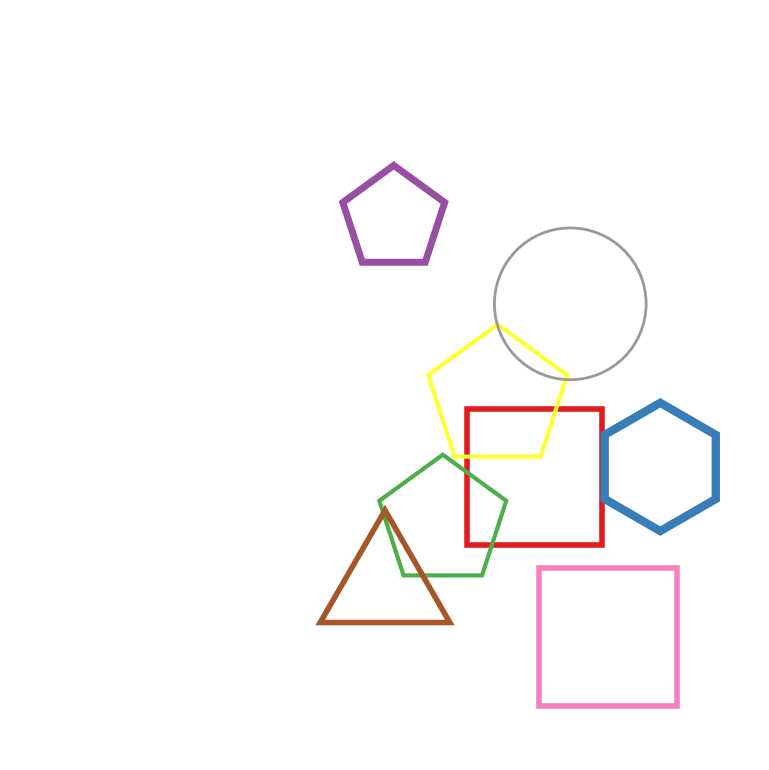[{"shape": "square", "thickness": 2, "radius": 0.44, "center": [0.694, 0.381]}, {"shape": "hexagon", "thickness": 3, "radius": 0.42, "center": [0.857, 0.394]}, {"shape": "pentagon", "thickness": 1.5, "radius": 0.43, "center": [0.575, 0.323]}, {"shape": "pentagon", "thickness": 2.5, "radius": 0.35, "center": [0.511, 0.716]}, {"shape": "pentagon", "thickness": 1.5, "radius": 0.47, "center": [0.646, 0.484]}, {"shape": "triangle", "thickness": 2, "radius": 0.49, "center": [0.5, 0.24]}, {"shape": "square", "thickness": 2, "radius": 0.45, "center": [0.79, 0.173]}, {"shape": "circle", "thickness": 1, "radius": 0.49, "center": [0.741, 0.605]}]